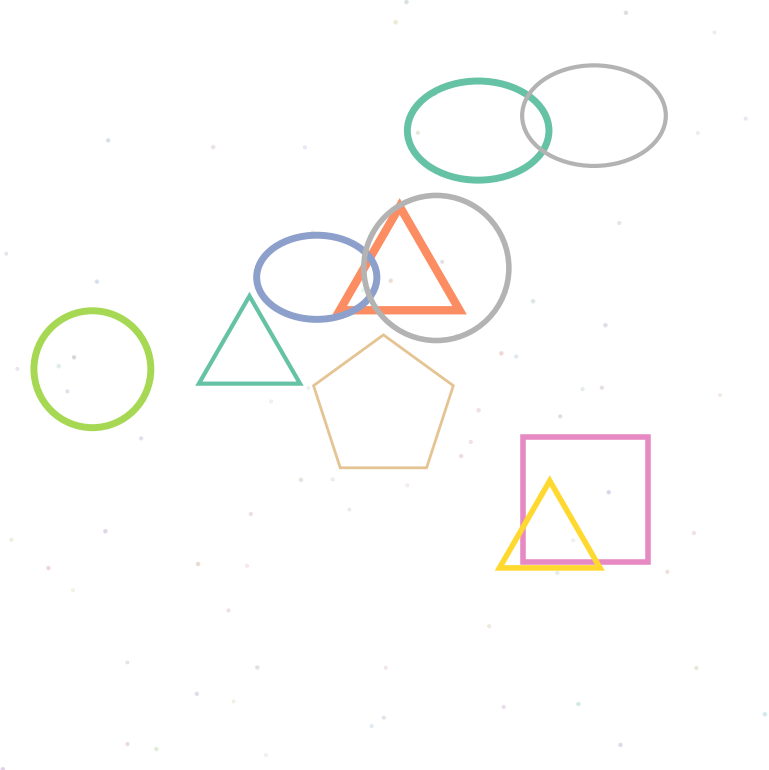[{"shape": "oval", "thickness": 2.5, "radius": 0.46, "center": [0.621, 0.83]}, {"shape": "triangle", "thickness": 1.5, "radius": 0.38, "center": [0.324, 0.54]}, {"shape": "triangle", "thickness": 3, "radius": 0.45, "center": [0.519, 0.642]}, {"shape": "oval", "thickness": 2.5, "radius": 0.39, "center": [0.411, 0.64]}, {"shape": "square", "thickness": 2, "radius": 0.41, "center": [0.761, 0.352]}, {"shape": "circle", "thickness": 2.5, "radius": 0.38, "center": [0.12, 0.521]}, {"shape": "triangle", "thickness": 2, "radius": 0.38, "center": [0.714, 0.3]}, {"shape": "pentagon", "thickness": 1, "radius": 0.48, "center": [0.498, 0.47]}, {"shape": "circle", "thickness": 2, "radius": 0.47, "center": [0.567, 0.652]}, {"shape": "oval", "thickness": 1.5, "radius": 0.47, "center": [0.771, 0.85]}]